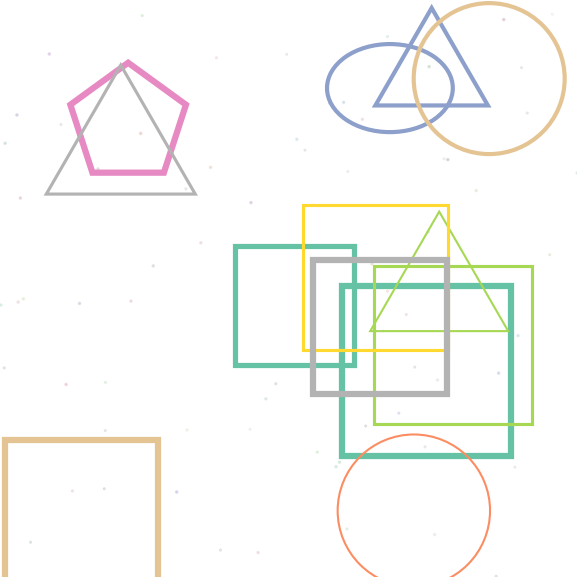[{"shape": "square", "thickness": 2.5, "radius": 0.52, "center": [0.51, 0.471]}, {"shape": "square", "thickness": 3, "radius": 0.73, "center": [0.739, 0.357]}, {"shape": "circle", "thickness": 1, "radius": 0.66, "center": [0.717, 0.115]}, {"shape": "triangle", "thickness": 2, "radius": 0.56, "center": [0.747, 0.873]}, {"shape": "oval", "thickness": 2, "radius": 0.54, "center": [0.675, 0.847]}, {"shape": "pentagon", "thickness": 3, "radius": 0.53, "center": [0.222, 0.785]}, {"shape": "triangle", "thickness": 1, "radius": 0.69, "center": [0.761, 0.495]}, {"shape": "square", "thickness": 1.5, "radius": 0.69, "center": [0.784, 0.401]}, {"shape": "square", "thickness": 1.5, "radius": 0.63, "center": [0.65, 0.519]}, {"shape": "circle", "thickness": 2, "radius": 0.65, "center": [0.847, 0.863]}, {"shape": "square", "thickness": 3, "radius": 0.66, "center": [0.141, 0.105]}, {"shape": "triangle", "thickness": 1.5, "radius": 0.74, "center": [0.209, 0.738]}, {"shape": "square", "thickness": 3, "radius": 0.58, "center": [0.659, 0.433]}]